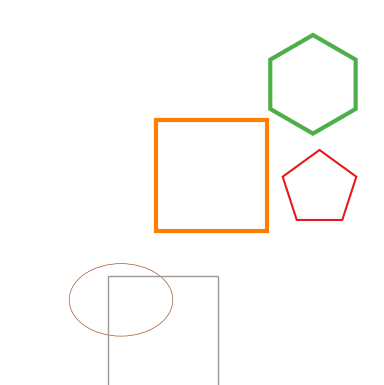[{"shape": "pentagon", "thickness": 1.5, "radius": 0.5, "center": [0.83, 0.51]}, {"shape": "hexagon", "thickness": 3, "radius": 0.64, "center": [0.813, 0.781]}, {"shape": "square", "thickness": 3, "radius": 0.72, "center": [0.549, 0.544]}, {"shape": "oval", "thickness": 0.5, "radius": 0.67, "center": [0.314, 0.221]}, {"shape": "square", "thickness": 1, "radius": 0.71, "center": [0.423, 0.141]}]